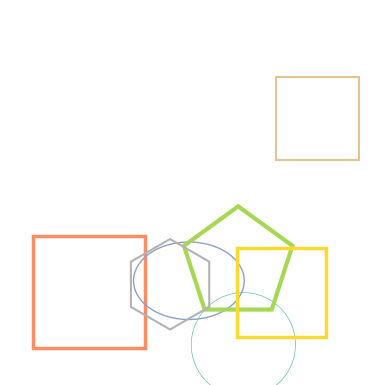[{"shape": "circle", "thickness": 0.5, "radius": 0.68, "center": [0.632, 0.105]}, {"shape": "square", "thickness": 2.5, "radius": 0.73, "center": [0.231, 0.241]}, {"shape": "oval", "thickness": 1, "radius": 0.72, "center": [0.491, 0.271]}, {"shape": "pentagon", "thickness": 3, "radius": 0.74, "center": [0.619, 0.316]}, {"shape": "square", "thickness": 2.5, "radius": 0.58, "center": [0.731, 0.239]}, {"shape": "square", "thickness": 1.5, "radius": 0.54, "center": [0.825, 0.693]}, {"shape": "hexagon", "thickness": 1.5, "radius": 0.59, "center": [0.442, 0.262]}]